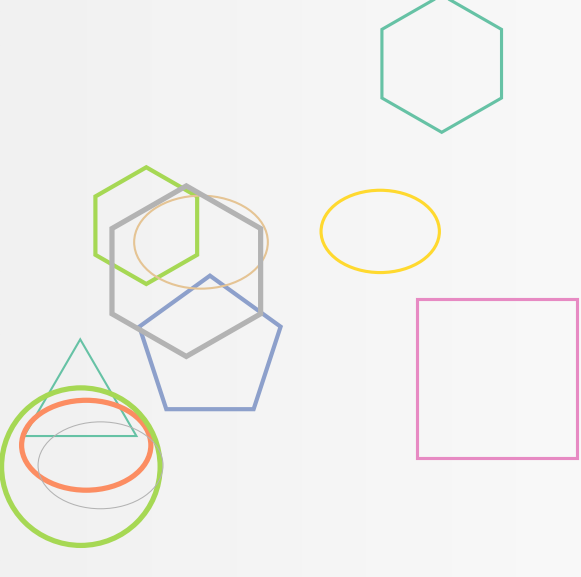[{"shape": "hexagon", "thickness": 1.5, "radius": 0.59, "center": [0.76, 0.889]}, {"shape": "triangle", "thickness": 1, "radius": 0.56, "center": [0.138, 0.3]}, {"shape": "oval", "thickness": 2.5, "radius": 0.56, "center": [0.148, 0.228]}, {"shape": "pentagon", "thickness": 2, "radius": 0.64, "center": [0.361, 0.394]}, {"shape": "square", "thickness": 1.5, "radius": 0.69, "center": [0.855, 0.344]}, {"shape": "hexagon", "thickness": 2, "radius": 0.51, "center": [0.252, 0.608]}, {"shape": "circle", "thickness": 2.5, "radius": 0.68, "center": [0.139, 0.191]}, {"shape": "oval", "thickness": 1.5, "radius": 0.51, "center": [0.654, 0.598]}, {"shape": "oval", "thickness": 1, "radius": 0.57, "center": [0.346, 0.58]}, {"shape": "hexagon", "thickness": 2.5, "radius": 0.74, "center": [0.321, 0.53]}, {"shape": "oval", "thickness": 0.5, "radius": 0.54, "center": [0.173, 0.193]}]